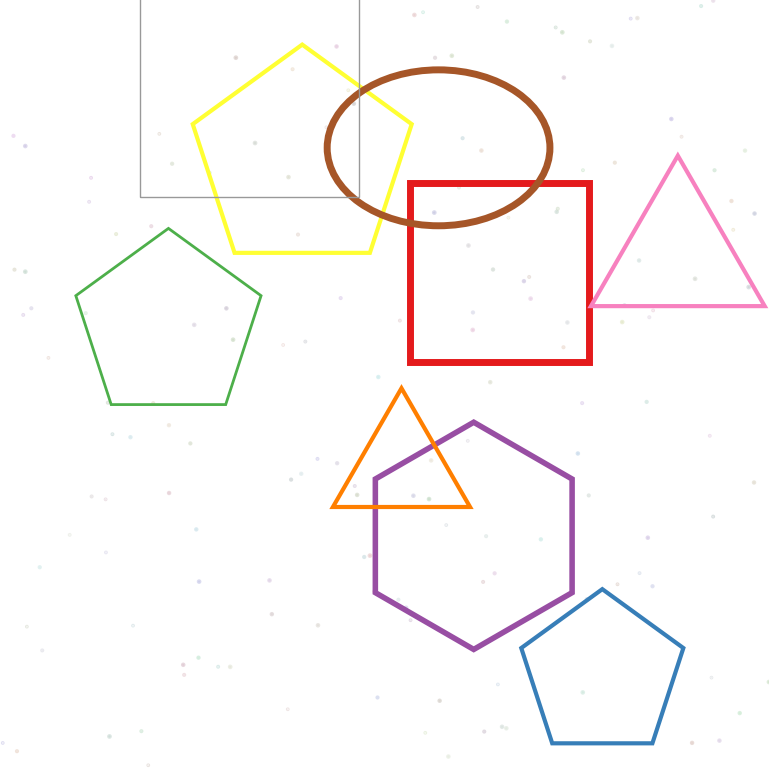[{"shape": "square", "thickness": 2.5, "radius": 0.58, "center": [0.648, 0.646]}, {"shape": "pentagon", "thickness": 1.5, "radius": 0.55, "center": [0.782, 0.124]}, {"shape": "pentagon", "thickness": 1, "radius": 0.63, "center": [0.219, 0.577]}, {"shape": "hexagon", "thickness": 2, "radius": 0.74, "center": [0.615, 0.304]}, {"shape": "triangle", "thickness": 1.5, "radius": 0.51, "center": [0.521, 0.393]}, {"shape": "pentagon", "thickness": 1.5, "radius": 0.75, "center": [0.392, 0.793]}, {"shape": "oval", "thickness": 2.5, "radius": 0.72, "center": [0.57, 0.808]}, {"shape": "triangle", "thickness": 1.5, "radius": 0.65, "center": [0.88, 0.668]}, {"shape": "square", "thickness": 0.5, "radius": 0.71, "center": [0.324, 0.887]}]